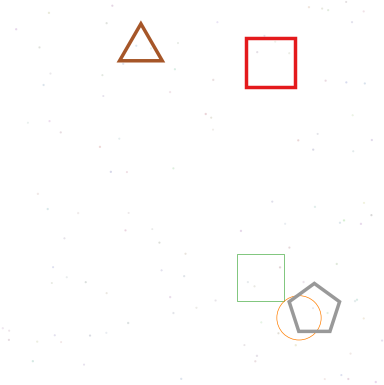[{"shape": "square", "thickness": 2.5, "radius": 0.32, "center": [0.703, 0.838]}, {"shape": "square", "thickness": 0.5, "radius": 0.3, "center": [0.677, 0.279]}, {"shape": "circle", "thickness": 0.5, "radius": 0.29, "center": [0.777, 0.174]}, {"shape": "triangle", "thickness": 2.5, "radius": 0.32, "center": [0.366, 0.874]}, {"shape": "pentagon", "thickness": 2.5, "radius": 0.34, "center": [0.816, 0.195]}]